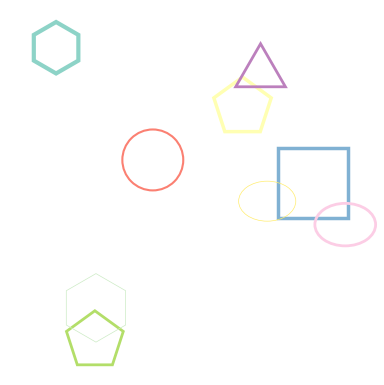[{"shape": "hexagon", "thickness": 3, "radius": 0.33, "center": [0.146, 0.876]}, {"shape": "pentagon", "thickness": 2.5, "radius": 0.39, "center": [0.63, 0.721]}, {"shape": "circle", "thickness": 1.5, "radius": 0.4, "center": [0.397, 0.585]}, {"shape": "square", "thickness": 2.5, "radius": 0.45, "center": [0.814, 0.525]}, {"shape": "pentagon", "thickness": 2, "radius": 0.39, "center": [0.246, 0.115]}, {"shape": "oval", "thickness": 2, "radius": 0.39, "center": [0.897, 0.417]}, {"shape": "triangle", "thickness": 2, "radius": 0.37, "center": [0.677, 0.812]}, {"shape": "hexagon", "thickness": 0.5, "radius": 0.45, "center": [0.249, 0.2]}, {"shape": "oval", "thickness": 0.5, "radius": 0.37, "center": [0.694, 0.477]}]